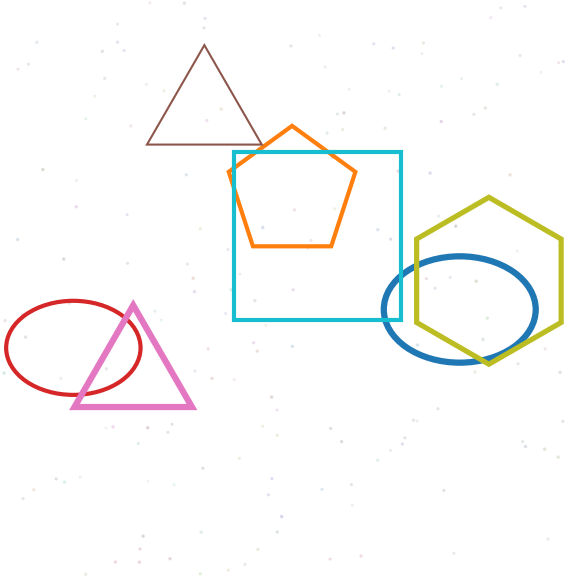[{"shape": "oval", "thickness": 3, "radius": 0.66, "center": [0.796, 0.463]}, {"shape": "pentagon", "thickness": 2, "radius": 0.58, "center": [0.506, 0.666]}, {"shape": "oval", "thickness": 2, "radius": 0.58, "center": [0.127, 0.397]}, {"shape": "triangle", "thickness": 1, "radius": 0.57, "center": [0.354, 0.806]}, {"shape": "triangle", "thickness": 3, "radius": 0.59, "center": [0.231, 0.353]}, {"shape": "hexagon", "thickness": 2.5, "radius": 0.72, "center": [0.847, 0.513]}, {"shape": "square", "thickness": 2, "radius": 0.73, "center": [0.55, 0.59]}]